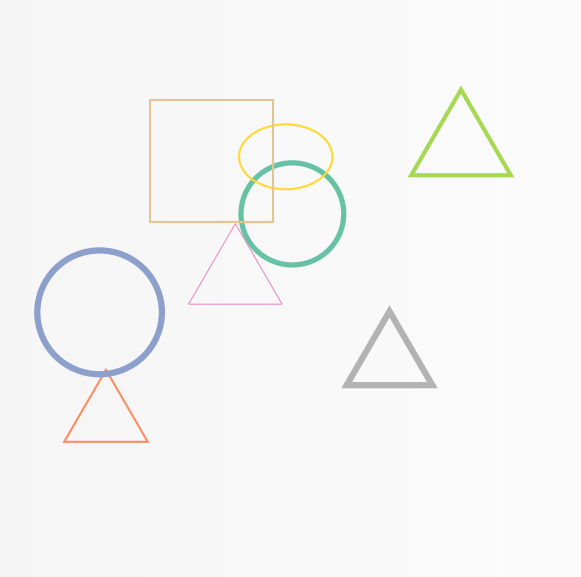[{"shape": "circle", "thickness": 2.5, "radius": 0.44, "center": [0.503, 0.629]}, {"shape": "triangle", "thickness": 1, "radius": 0.42, "center": [0.182, 0.276]}, {"shape": "circle", "thickness": 3, "radius": 0.54, "center": [0.171, 0.458]}, {"shape": "triangle", "thickness": 0.5, "radius": 0.46, "center": [0.405, 0.519]}, {"shape": "triangle", "thickness": 2, "radius": 0.49, "center": [0.793, 0.745]}, {"shape": "oval", "thickness": 1, "radius": 0.4, "center": [0.492, 0.728]}, {"shape": "square", "thickness": 1, "radius": 0.53, "center": [0.364, 0.72]}, {"shape": "triangle", "thickness": 3, "radius": 0.43, "center": [0.67, 0.375]}]